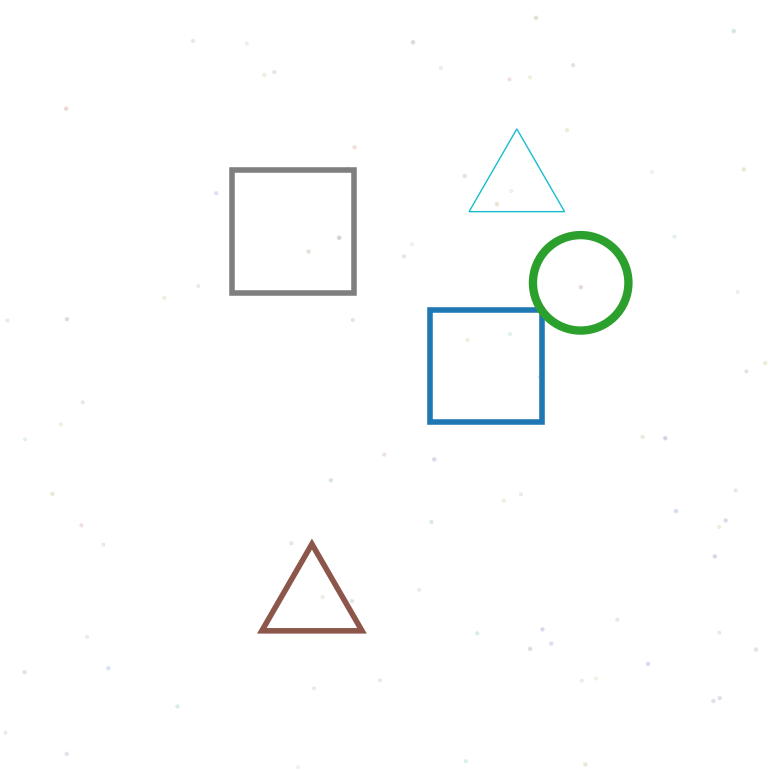[{"shape": "square", "thickness": 2, "radius": 0.36, "center": [0.631, 0.525]}, {"shape": "circle", "thickness": 3, "radius": 0.31, "center": [0.754, 0.633]}, {"shape": "triangle", "thickness": 2, "radius": 0.38, "center": [0.405, 0.218]}, {"shape": "square", "thickness": 2, "radius": 0.4, "center": [0.38, 0.699]}, {"shape": "triangle", "thickness": 0.5, "radius": 0.36, "center": [0.671, 0.761]}]